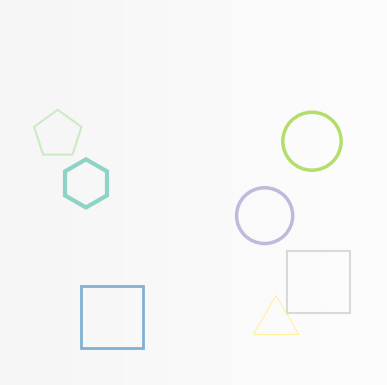[{"shape": "hexagon", "thickness": 3, "radius": 0.31, "center": [0.222, 0.524]}, {"shape": "circle", "thickness": 2.5, "radius": 0.36, "center": [0.683, 0.44]}, {"shape": "square", "thickness": 2, "radius": 0.4, "center": [0.29, 0.176]}, {"shape": "circle", "thickness": 2.5, "radius": 0.38, "center": [0.805, 0.633]}, {"shape": "square", "thickness": 1.5, "radius": 0.4, "center": [0.822, 0.268]}, {"shape": "pentagon", "thickness": 1.5, "radius": 0.32, "center": [0.149, 0.651]}, {"shape": "triangle", "thickness": 0.5, "radius": 0.34, "center": [0.713, 0.165]}]